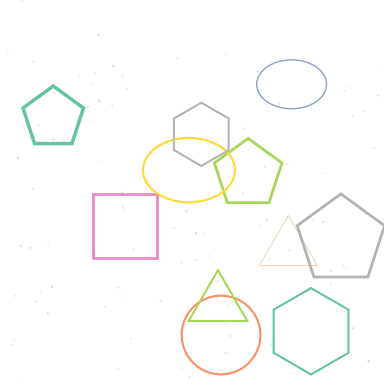[{"shape": "pentagon", "thickness": 2.5, "radius": 0.41, "center": [0.138, 0.694]}, {"shape": "hexagon", "thickness": 1.5, "radius": 0.56, "center": [0.808, 0.14]}, {"shape": "circle", "thickness": 1.5, "radius": 0.51, "center": [0.574, 0.13]}, {"shape": "oval", "thickness": 1, "radius": 0.45, "center": [0.757, 0.781]}, {"shape": "square", "thickness": 2, "radius": 0.42, "center": [0.325, 0.412]}, {"shape": "triangle", "thickness": 1.5, "radius": 0.44, "center": [0.566, 0.21]}, {"shape": "pentagon", "thickness": 2, "radius": 0.46, "center": [0.645, 0.548]}, {"shape": "oval", "thickness": 1.5, "radius": 0.6, "center": [0.491, 0.558]}, {"shape": "triangle", "thickness": 0.5, "radius": 0.43, "center": [0.749, 0.354]}, {"shape": "hexagon", "thickness": 1.5, "radius": 0.41, "center": [0.523, 0.651]}, {"shape": "pentagon", "thickness": 2, "radius": 0.6, "center": [0.885, 0.377]}]